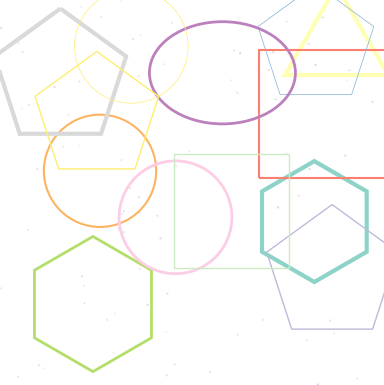[{"shape": "hexagon", "thickness": 3, "radius": 0.78, "center": [0.816, 0.425]}, {"shape": "triangle", "thickness": 3, "radius": 0.77, "center": [0.874, 0.883]}, {"shape": "pentagon", "thickness": 1, "radius": 0.89, "center": [0.863, 0.29]}, {"shape": "square", "thickness": 1.5, "radius": 0.83, "center": [0.84, 0.704]}, {"shape": "pentagon", "thickness": 0.5, "radius": 0.79, "center": [0.82, 0.882]}, {"shape": "circle", "thickness": 1.5, "radius": 0.73, "center": [0.26, 0.556]}, {"shape": "hexagon", "thickness": 2, "radius": 0.88, "center": [0.241, 0.21]}, {"shape": "circle", "thickness": 2, "radius": 0.73, "center": [0.456, 0.436]}, {"shape": "pentagon", "thickness": 3, "radius": 0.9, "center": [0.157, 0.798]}, {"shape": "oval", "thickness": 2, "radius": 0.95, "center": [0.578, 0.811]}, {"shape": "square", "thickness": 1, "radius": 0.74, "center": [0.601, 0.453]}, {"shape": "circle", "thickness": 0.5, "radius": 0.74, "center": [0.341, 0.88]}, {"shape": "pentagon", "thickness": 1, "radius": 0.84, "center": [0.252, 0.698]}]